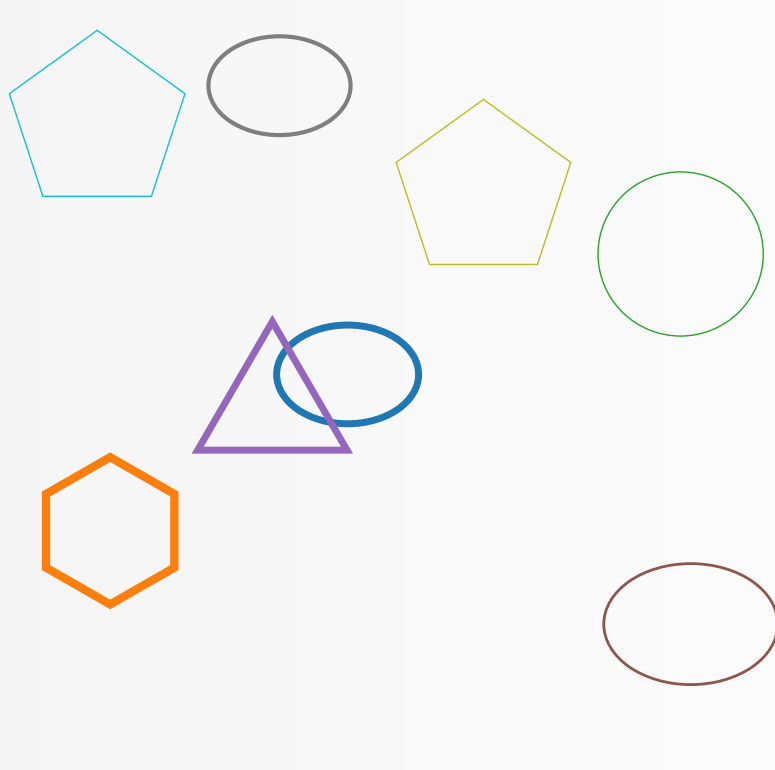[{"shape": "oval", "thickness": 2.5, "radius": 0.46, "center": [0.449, 0.514]}, {"shape": "hexagon", "thickness": 3, "radius": 0.48, "center": [0.142, 0.311]}, {"shape": "circle", "thickness": 0.5, "radius": 0.53, "center": [0.878, 0.67]}, {"shape": "triangle", "thickness": 2.5, "radius": 0.56, "center": [0.351, 0.471]}, {"shape": "oval", "thickness": 1, "radius": 0.56, "center": [0.891, 0.189]}, {"shape": "oval", "thickness": 1.5, "radius": 0.46, "center": [0.361, 0.889]}, {"shape": "pentagon", "thickness": 0.5, "radius": 0.59, "center": [0.624, 0.752]}, {"shape": "pentagon", "thickness": 0.5, "radius": 0.6, "center": [0.125, 0.841]}]